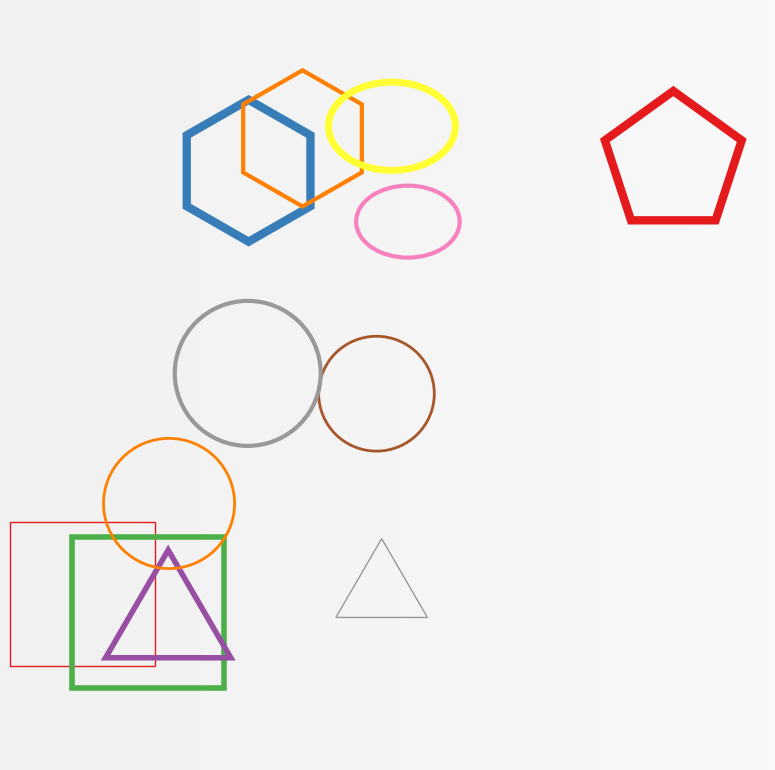[{"shape": "square", "thickness": 0.5, "radius": 0.47, "center": [0.107, 0.229]}, {"shape": "pentagon", "thickness": 3, "radius": 0.46, "center": [0.869, 0.789]}, {"shape": "hexagon", "thickness": 3, "radius": 0.46, "center": [0.321, 0.778]}, {"shape": "square", "thickness": 2, "radius": 0.49, "center": [0.191, 0.205]}, {"shape": "triangle", "thickness": 2, "radius": 0.47, "center": [0.217, 0.192]}, {"shape": "hexagon", "thickness": 1.5, "radius": 0.44, "center": [0.39, 0.82]}, {"shape": "circle", "thickness": 1, "radius": 0.42, "center": [0.218, 0.346]}, {"shape": "oval", "thickness": 2.5, "radius": 0.41, "center": [0.506, 0.836]}, {"shape": "circle", "thickness": 1, "radius": 0.37, "center": [0.486, 0.489]}, {"shape": "oval", "thickness": 1.5, "radius": 0.33, "center": [0.526, 0.712]}, {"shape": "triangle", "thickness": 0.5, "radius": 0.34, "center": [0.492, 0.232]}, {"shape": "circle", "thickness": 1.5, "radius": 0.47, "center": [0.32, 0.515]}]